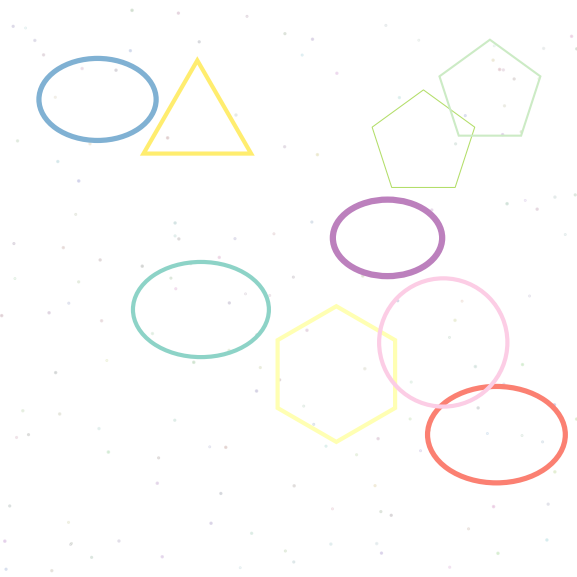[{"shape": "oval", "thickness": 2, "radius": 0.59, "center": [0.348, 0.463]}, {"shape": "hexagon", "thickness": 2, "radius": 0.59, "center": [0.582, 0.351]}, {"shape": "oval", "thickness": 2.5, "radius": 0.6, "center": [0.86, 0.246]}, {"shape": "oval", "thickness": 2.5, "radius": 0.51, "center": [0.169, 0.827]}, {"shape": "pentagon", "thickness": 0.5, "radius": 0.47, "center": [0.733, 0.75]}, {"shape": "circle", "thickness": 2, "radius": 0.56, "center": [0.768, 0.406]}, {"shape": "oval", "thickness": 3, "radius": 0.47, "center": [0.671, 0.587]}, {"shape": "pentagon", "thickness": 1, "radius": 0.46, "center": [0.848, 0.839]}, {"shape": "triangle", "thickness": 2, "radius": 0.54, "center": [0.342, 0.787]}]